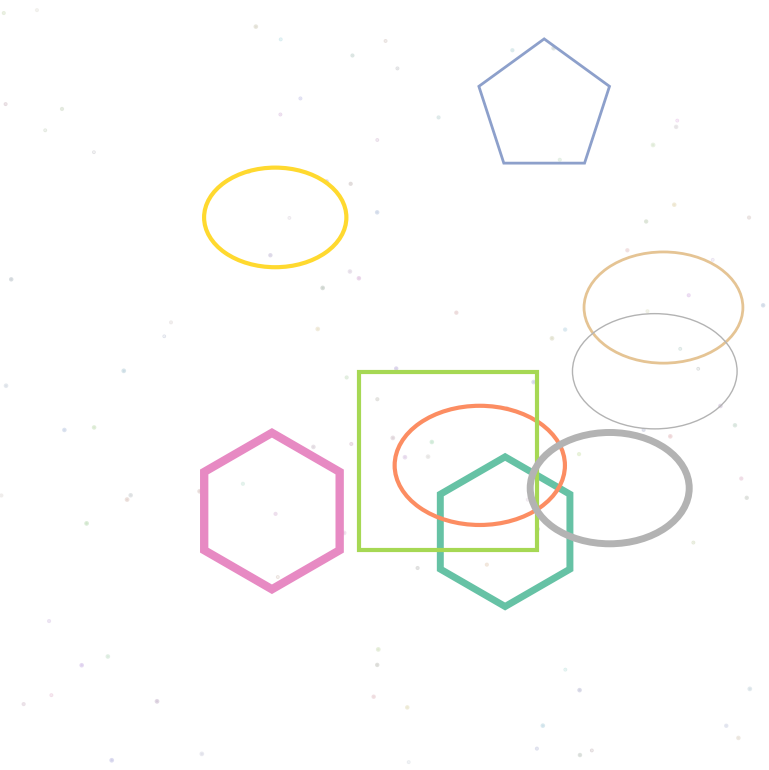[{"shape": "hexagon", "thickness": 2.5, "radius": 0.49, "center": [0.656, 0.31]}, {"shape": "oval", "thickness": 1.5, "radius": 0.55, "center": [0.623, 0.396]}, {"shape": "pentagon", "thickness": 1, "radius": 0.45, "center": [0.707, 0.86]}, {"shape": "hexagon", "thickness": 3, "radius": 0.51, "center": [0.353, 0.336]}, {"shape": "square", "thickness": 1.5, "radius": 0.58, "center": [0.582, 0.401]}, {"shape": "oval", "thickness": 1.5, "radius": 0.46, "center": [0.357, 0.718]}, {"shape": "oval", "thickness": 1, "radius": 0.52, "center": [0.862, 0.601]}, {"shape": "oval", "thickness": 2.5, "radius": 0.52, "center": [0.792, 0.366]}, {"shape": "oval", "thickness": 0.5, "radius": 0.53, "center": [0.85, 0.518]}]